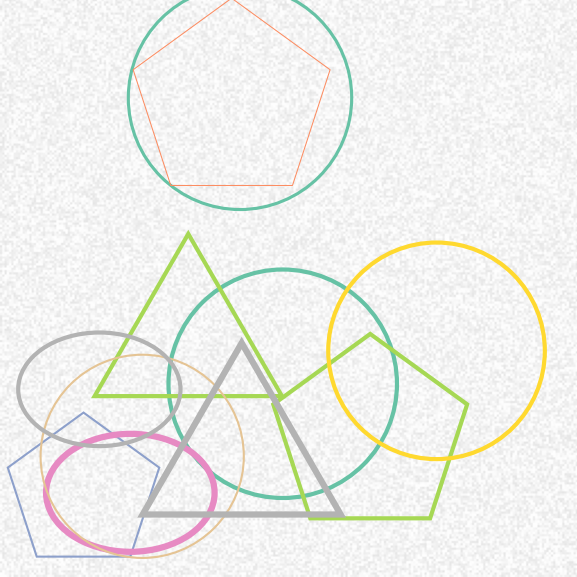[{"shape": "circle", "thickness": 2, "radius": 0.99, "center": [0.49, 0.335]}, {"shape": "circle", "thickness": 1.5, "radius": 0.97, "center": [0.416, 0.83]}, {"shape": "pentagon", "thickness": 0.5, "radius": 0.9, "center": [0.401, 0.823]}, {"shape": "pentagon", "thickness": 1, "radius": 0.69, "center": [0.145, 0.147]}, {"shape": "oval", "thickness": 3, "radius": 0.73, "center": [0.226, 0.146]}, {"shape": "triangle", "thickness": 2, "radius": 0.94, "center": [0.326, 0.407]}, {"shape": "pentagon", "thickness": 2, "radius": 0.88, "center": [0.641, 0.244]}, {"shape": "circle", "thickness": 2, "radius": 0.94, "center": [0.756, 0.392]}, {"shape": "circle", "thickness": 1, "radius": 0.88, "center": [0.246, 0.209]}, {"shape": "oval", "thickness": 2, "radius": 0.7, "center": [0.172, 0.325]}, {"shape": "triangle", "thickness": 3, "radius": 0.99, "center": [0.418, 0.207]}]